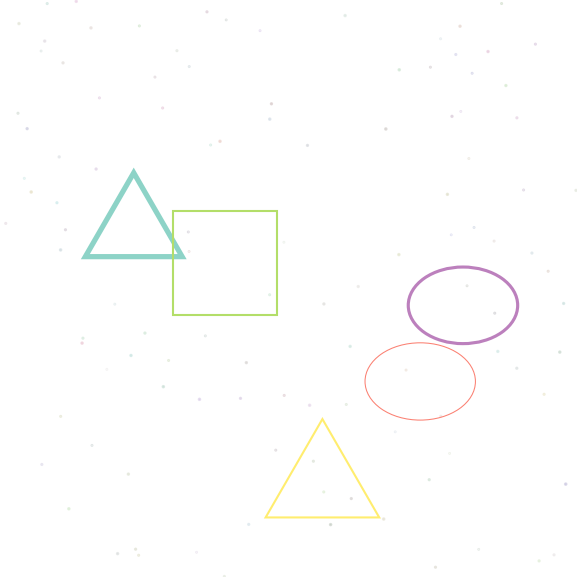[{"shape": "triangle", "thickness": 2.5, "radius": 0.48, "center": [0.232, 0.603]}, {"shape": "oval", "thickness": 0.5, "radius": 0.48, "center": [0.728, 0.339]}, {"shape": "square", "thickness": 1, "radius": 0.45, "center": [0.389, 0.543]}, {"shape": "oval", "thickness": 1.5, "radius": 0.47, "center": [0.802, 0.47]}, {"shape": "triangle", "thickness": 1, "radius": 0.57, "center": [0.558, 0.16]}]